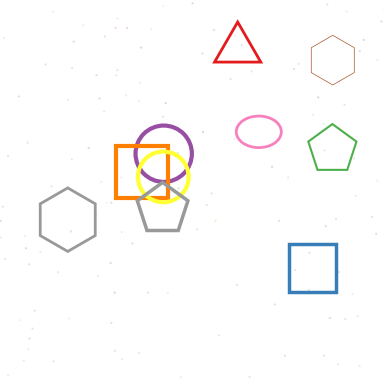[{"shape": "triangle", "thickness": 2, "radius": 0.35, "center": [0.617, 0.873]}, {"shape": "square", "thickness": 2.5, "radius": 0.31, "center": [0.812, 0.303]}, {"shape": "pentagon", "thickness": 1.5, "radius": 0.33, "center": [0.863, 0.612]}, {"shape": "circle", "thickness": 3, "radius": 0.37, "center": [0.425, 0.601]}, {"shape": "square", "thickness": 3, "radius": 0.34, "center": [0.369, 0.553]}, {"shape": "circle", "thickness": 3, "radius": 0.33, "center": [0.424, 0.541]}, {"shape": "hexagon", "thickness": 0.5, "radius": 0.32, "center": [0.864, 0.844]}, {"shape": "oval", "thickness": 2, "radius": 0.29, "center": [0.672, 0.658]}, {"shape": "pentagon", "thickness": 2.5, "radius": 0.35, "center": [0.422, 0.457]}, {"shape": "hexagon", "thickness": 2, "radius": 0.41, "center": [0.176, 0.429]}]